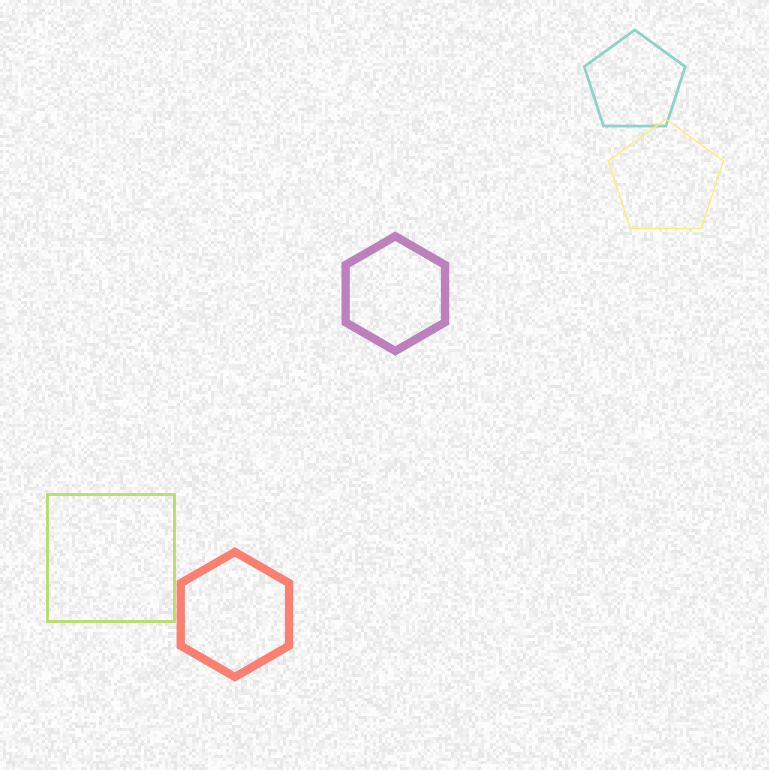[{"shape": "pentagon", "thickness": 1, "radius": 0.34, "center": [0.824, 0.892]}, {"shape": "hexagon", "thickness": 3, "radius": 0.41, "center": [0.305, 0.202]}, {"shape": "square", "thickness": 1, "radius": 0.41, "center": [0.143, 0.276]}, {"shape": "hexagon", "thickness": 3, "radius": 0.37, "center": [0.513, 0.619]}, {"shape": "pentagon", "thickness": 0.5, "radius": 0.39, "center": [0.865, 0.767]}]